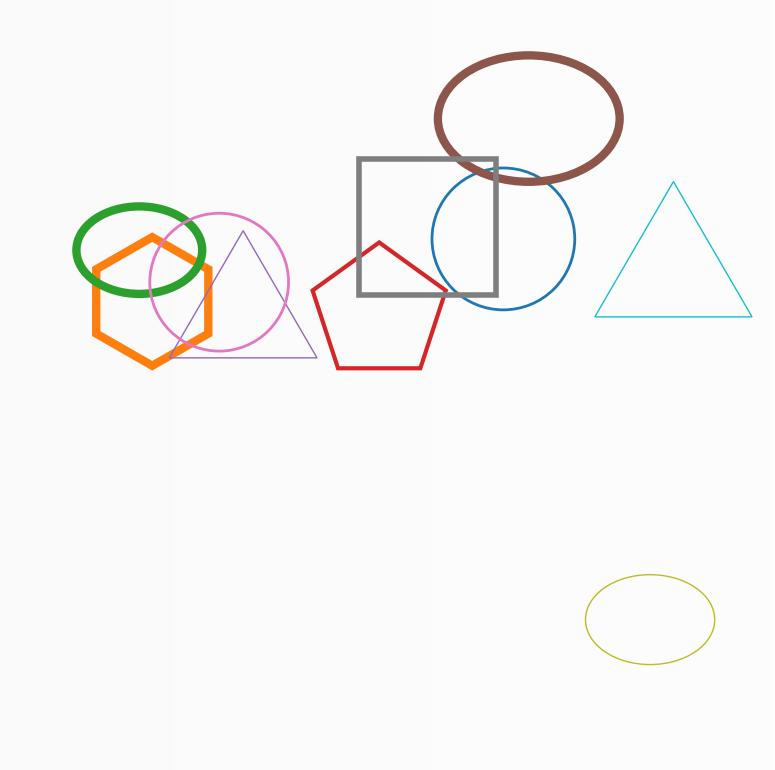[{"shape": "circle", "thickness": 1, "radius": 0.46, "center": [0.65, 0.69]}, {"shape": "hexagon", "thickness": 3, "radius": 0.42, "center": [0.196, 0.609]}, {"shape": "oval", "thickness": 3, "radius": 0.41, "center": [0.18, 0.675]}, {"shape": "pentagon", "thickness": 1.5, "radius": 0.45, "center": [0.489, 0.595]}, {"shape": "triangle", "thickness": 0.5, "radius": 0.55, "center": [0.314, 0.59]}, {"shape": "oval", "thickness": 3, "radius": 0.59, "center": [0.682, 0.846]}, {"shape": "circle", "thickness": 1, "radius": 0.45, "center": [0.283, 0.634]}, {"shape": "square", "thickness": 2, "radius": 0.44, "center": [0.552, 0.705]}, {"shape": "oval", "thickness": 0.5, "radius": 0.42, "center": [0.839, 0.195]}, {"shape": "triangle", "thickness": 0.5, "radius": 0.59, "center": [0.869, 0.647]}]